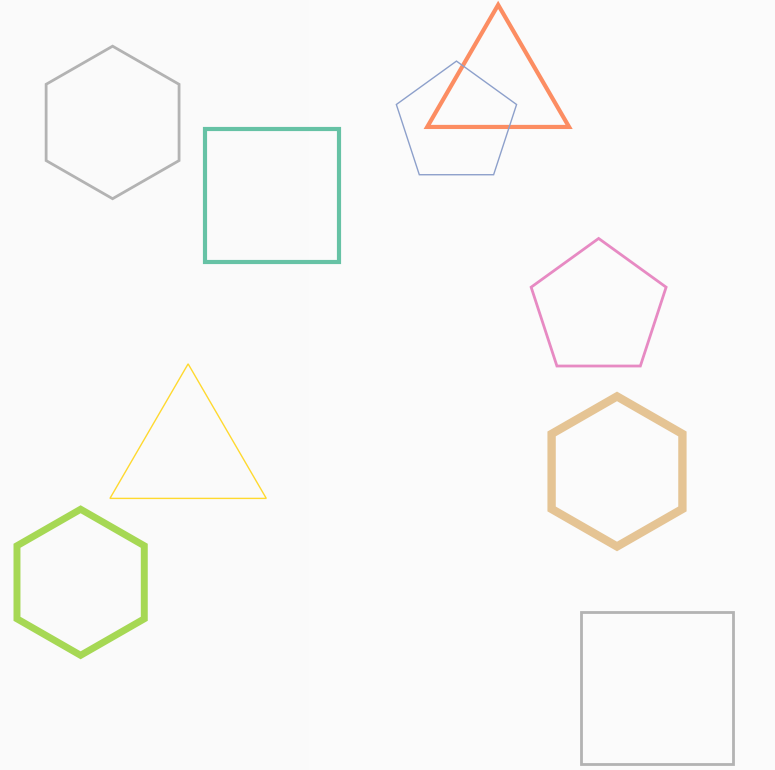[{"shape": "square", "thickness": 1.5, "radius": 0.43, "center": [0.351, 0.746]}, {"shape": "triangle", "thickness": 1.5, "radius": 0.53, "center": [0.643, 0.888]}, {"shape": "pentagon", "thickness": 0.5, "radius": 0.41, "center": [0.589, 0.839]}, {"shape": "pentagon", "thickness": 1, "radius": 0.46, "center": [0.772, 0.599]}, {"shape": "hexagon", "thickness": 2.5, "radius": 0.47, "center": [0.104, 0.244]}, {"shape": "triangle", "thickness": 0.5, "radius": 0.58, "center": [0.243, 0.411]}, {"shape": "hexagon", "thickness": 3, "radius": 0.49, "center": [0.796, 0.388]}, {"shape": "hexagon", "thickness": 1, "radius": 0.5, "center": [0.145, 0.841]}, {"shape": "square", "thickness": 1, "radius": 0.49, "center": [0.848, 0.107]}]